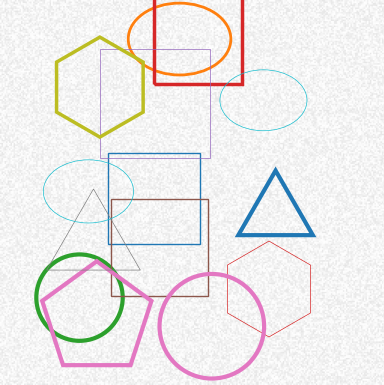[{"shape": "square", "thickness": 1, "radius": 0.59, "center": [0.4, 0.484]}, {"shape": "triangle", "thickness": 3, "radius": 0.56, "center": [0.716, 0.445]}, {"shape": "oval", "thickness": 2, "radius": 0.67, "center": [0.466, 0.899]}, {"shape": "circle", "thickness": 3, "radius": 0.56, "center": [0.207, 0.227]}, {"shape": "square", "thickness": 2.5, "radius": 0.57, "center": [0.514, 0.895]}, {"shape": "hexagon", "thickness": 0.5, "radius": 0.62, "center": [0.699, 0.249]}, {"shape": "square", "thickness": 0.5, "radius": 0.71, "center": [0.403, 0.73]}, {"shape": "square", "thickness": 1, "radius": 0.63, "center": [0.415, 0.357]}, {"shape": "circle", "thickness": 3, "radius": 0.68, "center": [0.55, 0.153]}, {"shape": "pentagon", "thickness": 3, "radius": 0.75, "center": [0.251, 0.172]}, {"shape": "triangle", "thickness": 0.5, "radius": 0.7, "center": [0.243, 0.369]}, {"shape": "hexagon", "thickness": 2.5, "radius": 0.65, "center": [0.259, 0.774]}, {"shape": "oval", "thickness": 0.5, "radius": 0.57, "center": [0.684, 0.74]}, {"shape": "oval", "thickness": 0.5, "radius": 0.59, "center": [0.23, 0.503]}]